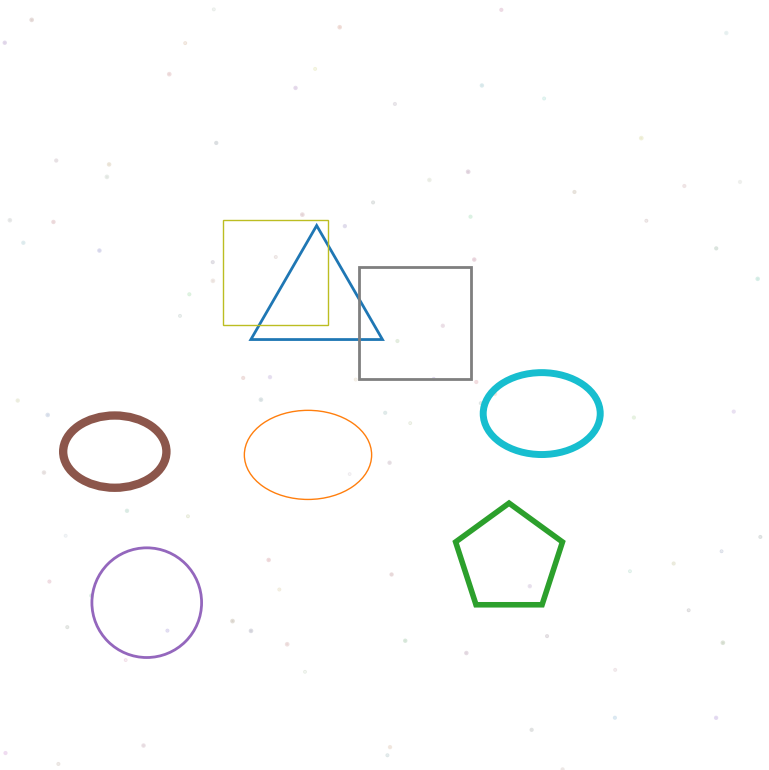[{"shape": "triangle", "thickness": 1, "radius": 0.49, "center": [0.411, 0.608]}, {"shape": "oval", "thickness": 0.5, "radius": 0.41, "center": [0.4, 0.409]}, {"shape": "pentagon", "thickness": 2, "radius": 0.36, "center": [0.661, 0.274]}, {"shape": "circle", "thickness": 1, "radius": 0.36, "center": [0.191, 0.217]}, {"shape": "oval", "thickness": 3, "radius": 0.34, "center": [0.149, 0.413]}, {"shape": "square", "thickness": 1, "radius": 0.36, "center": [0.539, 0.581]}, {"shape": "square", "thickness": 0.5, "radius": 0.34, "center": [0.358, 0.646]}, {"shape": "oval", "thickness": 2.5, "radius": 0.38, "center": [0.704, 0.463]}]